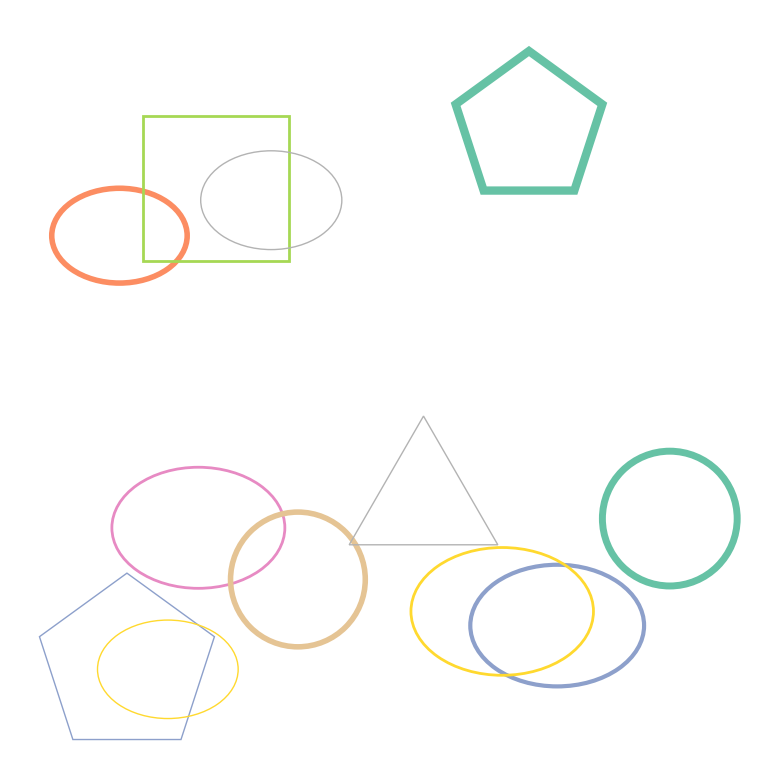[{"shape": "pentagon", "thickness": 3, "radius": 0.5, "center": [0.687, 0.834]}, {"shape": "circle", "thickness": 2.5, "radius": 0.44, "center": [0.87, 0.327]}, {"shape": "oval", "thickness": 2, "radius": 0.44, "center": [0.155, 0.694]}, {"shape": "pentagon", "thickness": 0.5, "radius": 0.6, "center": [0.165, 0.136]}, {"shape": "oval", "thickness": 1.5, "radius": 0.56, "center": [0.724, 0.188]}, {"shape": "oval", "thickness": 1, "radius": 0.56, "center": [0.258, 0.315]}, {"shape": "square", "thickness": 1, "radius": 0.47, "center": [0.281, 0.755]}, {"shape": "oval", "thickness": 0.5, "radius": 0.46, "center": [0.218, 0.131]}, {"shape": "oval", "thickness": 1, "radius": 0.59, "center": [0.652, 0.206]}, {"shape": "circle", "thickness": 2, "radius": 0.44, "center": [0.387, 0.247]}, {"shape": "oval", "thickness": 0.5, "radius": 0.46, "center": [0.352, 0.74]}, {"shape": "triangle", "thickness": 0.5, "radius": 0.56, "center": [0.55, 0.348]}]